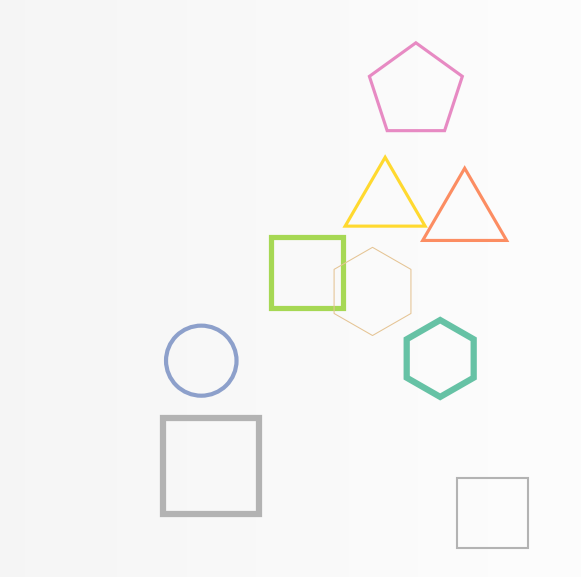[{"shape": "hexagon", "thickness": 3, "radius": 0.33, "center": [0.757, 0.378]}, {"shape": "triangle", "thickness": 1.5, "radius": 0.42, "center": [0.799, 0.624]}, {"shape": "circle", "thickness": 2, "radius": 0.3, "center": [0.346, 0.375]}, {"shape": "pentagon", "thickness": 1.5, "radius": 0.42, "center": [0.715, 0.841]}, {"shape": "square", "thickness": 2.5, "radius": 0.31, "center": [0.528, 0.527]}, {"shape": "triangle", "thickness": 1.5, "radius": 0.4, "center": [0.663, 0.647]}, {"shape": "hexagon", "thickness": 0.5, "radius": 0.38, "center": [0.641, 0.495]}, {"shape": "square", "thickness": 1, "radius": 0.3, "center": [0.847, 0.111]}, {"shape": "square", "thickness": 3, "radius": 0.41, "center": [0.364, 0.192]}]